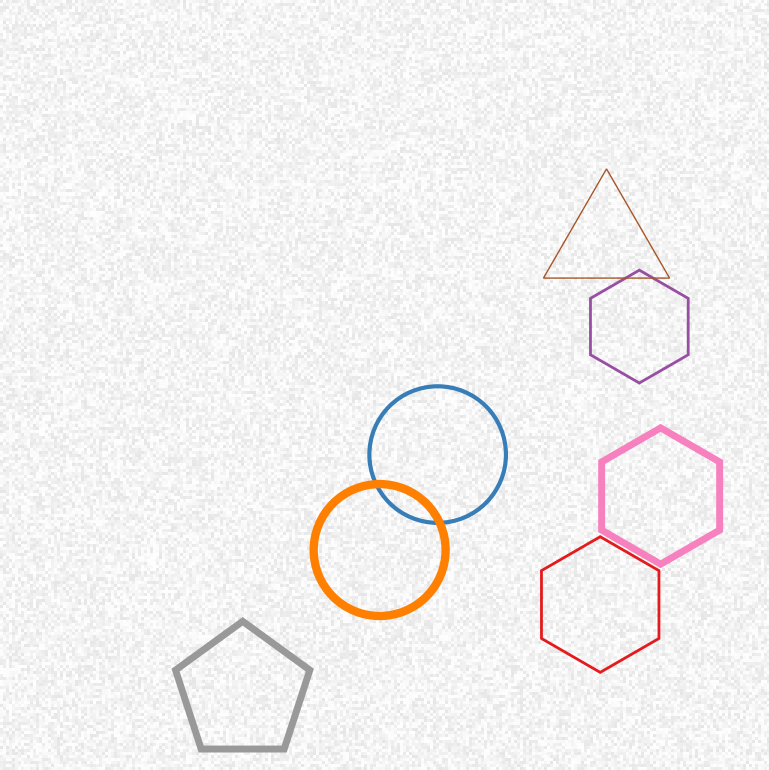[{"shape": "hexagon", "thickness": 1, "radius": 0.44, "center": [0.779, 0.215]}, {"shape": "circle", "thickness": 1.5, "radius": 0.44, "center": [0.568, 0.41]}, {"shape": "hexagon", "thickness": 1, "radius": 0.37, "center": [0.83, 0.576]}, {"shape": "circle", "thickness": 3, "radius": 0.43, "center": [0.493, 0.286]}, {"shape": "triangle", "thickness": 0.5, "radius": 0.47, "center": [0.788, 0.686]}, {"shape": "hexagon", "thickness": 2.5, "radius": 0.44, "center": [0.858, 0.356]}, {"shape": "pentagon", "thickness": 2.5, "radius": 0.46, "center": [0.315, 0.101]}]